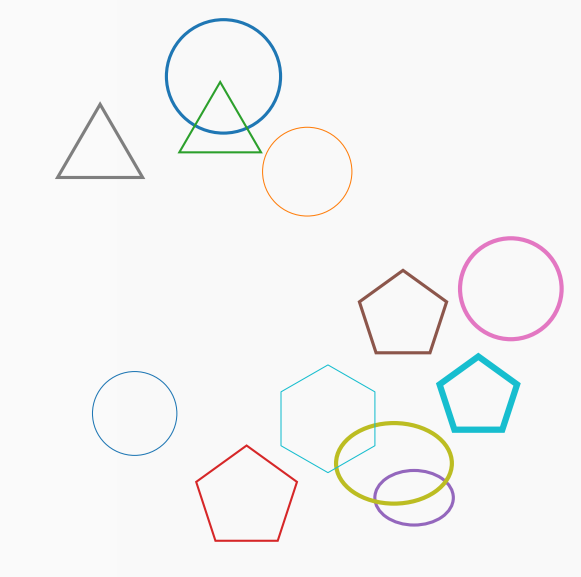[{"shape": "circle", "thickness": 1.5, "radius": 0.49, "center": [0.384, 0.867]}, {"shape": "circle", "thickness": 0.5, "radius": 0.36, "center": [0.232, 0.283]}, {"shape": "circle", "thickness": 0.5, "radius": 0.38, "center": [0.529, 0.702]}, {"shape": "triangle", "thickness": 1, "radius": 0.41, "center": [0.379, 0.776]}, {"shape": "pentagon", "thickness": 1, "radius": 0.46, "center": [0.424, 0.136]}, {"shape": "oval", "thickness": 1.5, "radius": 0.34, "center": [0.712, 0.137]}, {"shape": "pentagon", "thickness": 1.5, "radius": 0.39, "center": [0.693, 0.452]}, {"shape": "circle", "thickness": 2, "radius": 0.44, "center": [0.879, 0.499]}, {"shape": "triangle", "thickness": 1.5, "radius": 0.42, "center": [0.172, 0.734]}, {"shape": "oval", "thickness": 2, "radius": 0.5, "center": [0.678, 0.197]}, {"shape": "pentagon", "thickness": 3, "radius": 0.35, "center": [0.823, 0.312]}, {"shape": "hexagon", "thickness": 0.5, "radius": 0.47, "center": [0.564, 0.274]}]